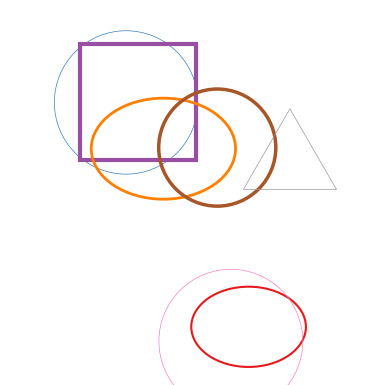[{"shape": "oval", "thickness": 1.5, "radius": 0.74, "center": [0.646, 0.151]}, {"shape": "circle", "thickness": 0.5, "radius": 0.93, "center": [0.327, 0.734]}, {"shape": "square", "thickness": 3, "radius": 0.75, "center": [0.359, 0.734]}, {"shape": "oval", "thickness": 2, "radius": 0.94, "center": [0.424, 0.614]}, {"shape": "circle", "thickness": 2.5, "radius": 0.76, "center": [0.564, 0.617]}, {"shape": "circle", "thickness": 0.5, "radius": 0.93, "center": [0.6, 0.114]}, {"shape": "triangle", "thickness": 0.5, "radius": 0.7, "center": [0.753, 0.578]}]